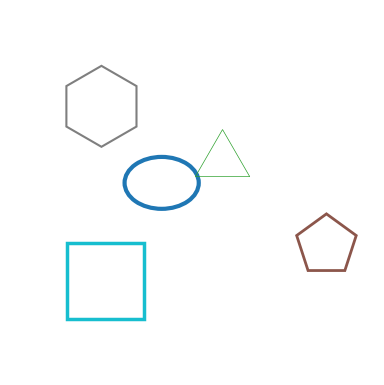[{"shape": "oval", "thickness": 3, "radius": 0.48, "center": [0.42, 0.525]}, {"shape": "triangle", "thickness": 0.5, "radius": 0.41, "center": [0.578, 0.582]}, {"shape": "pentagon", "thickness": 2, "radius": 0.41, "center": [0.848, 0.363]}, {"shape": "hexagon", "thickness": 1.5, "radius": 0.53, "center": [0.263, 0.724]}, {"shape": "square", "thickness": 2.5, "radius": 0.5, "center": [0.274, 0.27]}]